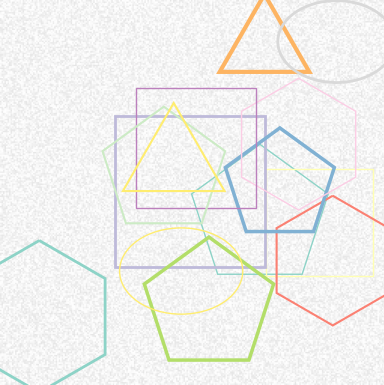[{"shape": "pentagon", "thickness": 1, "radius": 0.93, "center": [0.675, 0.439]}, {"shape": "hexagon", "thickness": 2, "radius": 0.99, "center": [0.102, 0.178]}, {"shape": "square", "thickness": 1, "radius": 0.69, "center": [0.83, 0.422]}, {"shape": "square", "thickness": 2, "radius": 0.98, "center": [0.493, 0.503]}, {"shape": "hexagon", "thickness": 1.5, "radius": 0.84, "center": [0.864, 0.323]}, {"shape": "pentagon", "thickness": 2.5, "radius": 0.74, "center": [0.727, 0.519]}, {"shape": "triangle", "thickness": 3, "radius": 0.67, "center": [0.687, 0.881]}, {"shape": "pentagon", "thickness": 2.5, "radius": 0.88, "center": [0.543, 0.208]}, {"shape": "hexagon", "thickness": 1, "radius": 0.86, "center": [0.776, 0.626]}, {"shape": "oval", "thickness": 2, "radius": 0.76, "center": [0.874, 0.892]}, {"shape": "square", "thickness": 1, "radius": 0.78, "center": [0.509, 0.616]}, {"shape": "pentagon", "thickness": 1.5, "radius": 0.84, "center": [0.426, 0.556]}, {"shape": "oval", "thickness": 1, "radius": 0.8, "center": [0.471, 0.296]}, {"shape": "triangle", "thickness": 1.5, "radius": 0.76, "center": [0.451, 0.58]}]